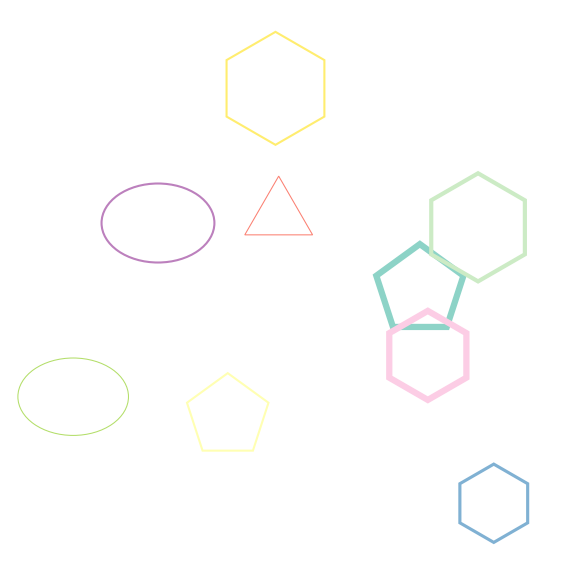[{"shape": "pentagon", "thickness": 3, "radius": 0.4, "center": [0.727, 0.497]}, {"shape": "pentagon", "thickness": 1, "radius": 0.37, "center": [0.394, 0.279]}, {"shape": "triangle", "thickness": 0.5, "radius": 0.34, "center": [0.483, 0.626]}, {"shape": "hexagon", "thickness": 1.5, "radius": 0.34, "center": [0.855, 0.128]}, {"shape": "oval", "thickness": 0.5, "radius": 0.48, "center": [0.127, 0.312]}, {"shape": "hexagon", "thickness": 3, "radius": 0.39, "center": [0.741, 0.384]}, {"shape": "oval", "thickness": 1, "radius": 0.49, "center": [0.274, 0.613]}, {"shape": "hexagon", "thickness": 2, "radius": 0.47, "center": [0.828, 0.605]}, {"shape": "hexagon", "thickness": 1, "radius": 0.49, "center": [0.477, 0.846]}]